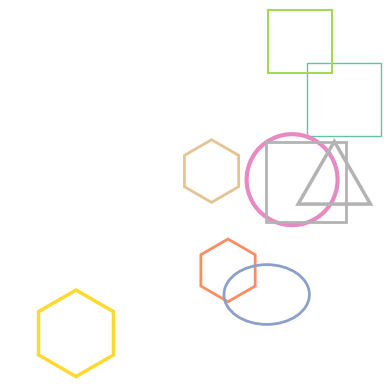[{"shape": "square", "thickness": 1, "radius": 0.48, "center": [0.894, 0.741]}, {"shape": "hexagon", "thickness": 2, "radius": 0.41, "center": [0.592, 0.298]}, {"shape": "oval", "thickness": 2, "radius": 0.55, "center": [0.693, 0.235]}, {"shape": "circle", "thickness": 3, "radius": 0.59, "center": [0.759, 0.533]}, {"shape": "square", "thickness": 1.5, "radius": 0.41, "center": [0.779, 0.892]}, {"shape": "hexagon", "thickness": 2.5, "radius": 0.56, "center": [0.197, 0.134]}, {"shape": "hexagon", "thickness": 2, "radius": 0.41, "center": [0.549, 0.556]}, {"shape": "triangle", "thickness": 2.5, "radius": 0.54, "center": [0.868, 0.524]}, {"shape": "square", "thickness": 2, "radius": 0.52, "center": [0.794, 0.527]}]